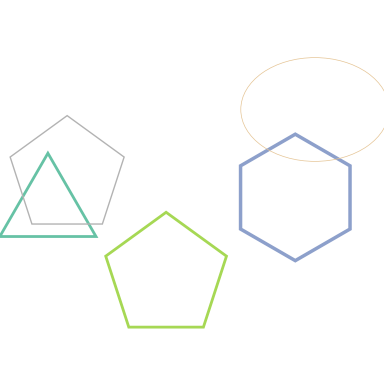[{"shape": "triangle", "thickness": 2, "radius": 0.72, "center": [0.124, 0.458]}, {"shape": "hexagon", "thickness": 2.5, "radius": 0.82, "center": [0.767, 0.487]}, {"shape": "pentagon", "thickness": 2, "radius": 0.82, "center": [0.431, 0.284]}, {"shape": "oval", "thickness": 0.5, "radius": 0.96, "center": [0.818, 0.716]}, {"shape": "pentagon", "thickness": 1, "radius": 0.78, "center": [0.174, 0.544]}]